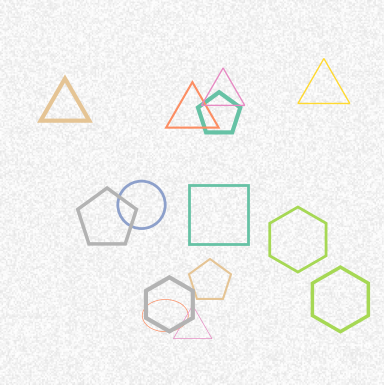[{"shape": "pentagon", "thickness": 3, "radius": 0.29, "center": [0.569, 0.703]}, {"shape": "square", "thickness": 2, "radius": 0.38, "center": [0.567, 0.443]}, {"shape": "triangle", "thickness": 1.5, "radius": 0.39, "center": [0.5, 0.708]}, {"shape": "oval", "thickness": 0.5, "radius": 0.3, "center": [0.429, 0.18]}, {"shape": "circle", "thickness": 2, "radius": 0.31, "center": [0.368, 0.468]}, {"shape": "triangle", "thickness": 0.5, "radius": 0.29, "center": [0.5, 0.149]}, {"shape": "triangle", "thickness": 1, "radius": 0.32, "center": [0.58, 0.759]}, {"shape": "hexagon", "thickness": 2.5, "radius": 0.42, "center": [0.884, 0.222]}, {"shape": "hexagon", "thickness": 2, "radius": 0.42, "center": [0.774, 0.378]}, {"shape": "triangle", "thickness": 1, "radius": 0.39, "center": [0.841, 0.77]}, {"shape": "triangle", "thickness": 3, "radius": 0.36, "center": [0.169, 0.723]}, {"shape": "pentagon", "thickness": 1.5, "radius": 0.29, "center": [0.545, 0.27]}, {"shape": "hexagon", "thickness": 3, "radius": 0.35, "center": [0.44, 0.209]}, {"shape": "pentagon", "thickness": 2.5, "radius": 0.4, "center": [0.278, 0.431]}]